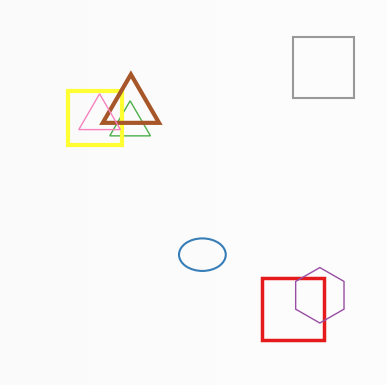[{"shape": "square", "thickness": 2.5, "radius": 0.4, "center": [0.757, 0.198]}, {"shape": "oval", "thickness": 1.5, "radius": 0.3, "center": [0.522, 0.339]}, {"shape": "triangle", "thickness": 1, "radius": 0.3, "center": [0.336, 0.677]}, {"shape": "hexagon", "thickness": 1, "radius": 0.36, "center": [0.825, 0.233]}, {"shape": "square", "thickness": 3, "radius": 0.35, "center": [0.246, 0.693]}, {"shape": "triangle", "thickness": 3, "radius": 0.42, "center": [0.338, 0.723]}, {"shape": "triangle", "thickness": 1, "radius": 0.31, "center": [0.257, 0.694]}, {"shape": "square", "thickness": 1.5, "radius": 0.39, "center": [0.836, 0.824]}]